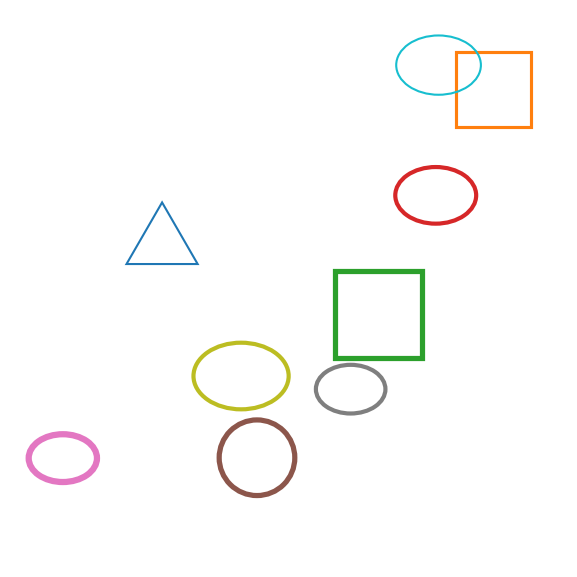[{"shape": "triangle", "thickness": 1, "radius": 0.36, "center": [0.281, 0.577]}, {"shape": "square", "thickness": 1.5, "radius": 0.33, "center": [0.854, 0.845]}, {"shape": "square", "thickness": 2.5, "radius": 0.38, "center": [0.656, 0.454]}, {"shape": "oval", "thickness": 2, "radius": 0.35, "center": [0.755, 0.661]}, {"shape": "circle", "thickness": 2.5, "radius": 0.33, "center": [0.445, 0.207]}, {"shape": "oval", "thickness": 3, "radius": 0.3, "center": [0.109, 0.206]}, {"shape": "oval", "thickness": 2, "radius": 0.3, "center": [0.607, 0.325]}, {"shape": "oval", "thickness": 2, "radius": 0.41, "center": [0.417, 0.348]}, {"shape": "oval", "thickness": 1, "radius": 0.37, "center": [0.759, 0.886]}]